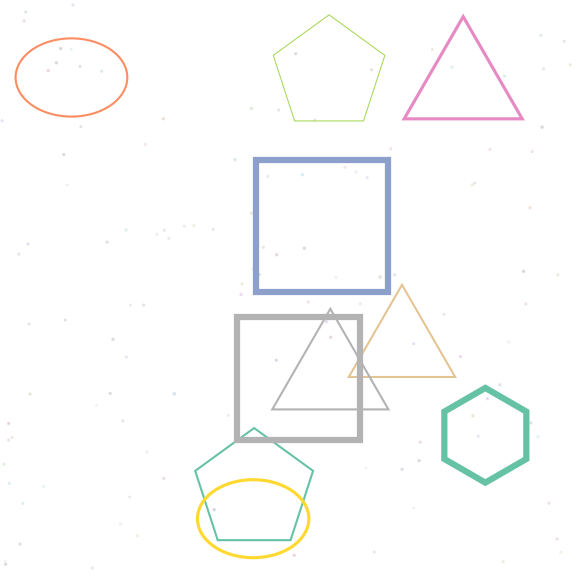[{"shape": "pentagon", "thickness": 1, "radius": 0.54, "center": [0.44, 0.151]}, {"shape": "hexagon", "thickness": 3, "radius": 0.41, "center": [0.84, 0.245]}, {"shape": "oval", "thickness": 1, "radius": 0.48, "center": [0.124, 0.865]}, {"shape": "square", "thickness": 3, "radius": 0.57, "center": [0.558, 0.608]}, {"shape": "triangle", "thickness": 1.5, "radius": 0.59, "center": [0.802, 0.852]}, {"shape": "pentagon", "thickness": 0.5, "radius": 0.51, "center": [0.57, 0.872]}, {"shape": "oval", "thickness": 1.5, "radius": 0.48, "center": [0.438, 0.101]}, {"shape": "triangle", "thickness": 1, "radius": 0.53, "center": [0.696, 0.4]}, {"shape": "triangle", "thickness": 1, "radius": 0.58, "center": [0.572, 0.348]}, {"shape": "square", "thickness": 3, "radius": 0.53, "center": [0.516, 0.344]}]